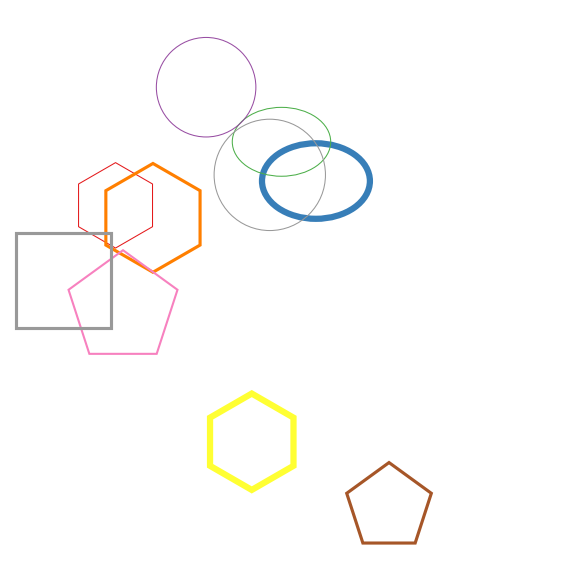[{"shape": "hexagon", "thickness": 0.5, "radius": 0.37, "center": [0.2, 0.644]}, {"shape": "oval", "thickness": 3, "radius": 0.47, "center": [0.547, 0.686]}, {"shape": "oval", "thickness": 0.5, "radius": 0.43, "center": [0.487, 0.754]}, {"shape": "circle", "thickness": 0.5, "radius": 0.43, "center": [0.357, 0.848]}, {"shape": "hexagon", "thickness": 1.5, "radius": 0.47, "center": [0.265, 0.622]}, {"shape": "hexagon", "thickness": 3, "radius": 0.42, "center": [0.436, 0.234]}, {"shape": "pentagon", "thickness": 1.5, "radius": 0.39, "center": [0.674, 0.121]}, {"shape": "pentagon", "thickness": 1, "radius": 0.5, "center": [0.213, 0.467]}, {"shape": "square", "thickness": 1.5, "radius": 0.41, "center": [0.11, 0.514]}, {"shape": "circle", "thickness": 0.5, "radius": 0.48, "center": [0.467, 0.696]}]